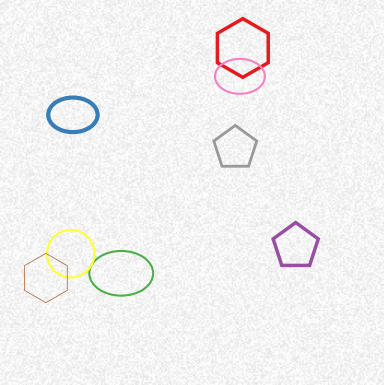[{"shape": "hexagon", "thickness": 2.5, "radius": 0.38, "center": [0.631, 0.875]}, {"shape": "oval", "thickness": 3, "radius": 0.32, "center": [0.189, 0.702]}, {"shape": "oval", "thickness": 1.5, "radius": 0.41, "center": [0.315, 0.29]}, {"shape": "pentagon", "thickness": 2.5, "radius": 0.31, "center": [0.768, 0.36]}, {"shape": "circle", "thickness": 1.5, "radius": 0.31, "center": [0.184, 0.341]}, {"shape": "hexagon", "thickness": 0.5, "radius": 0.32, "center": [0.119, 0.278]}, {"shape": "oval", "thickness": 1.5, "radius": 0.32, "center": [0.623, 0.802]}, {"shape": "pentagon", "thickness": 2, "radius": 0.29, "center": [0.611, 0.616]}]